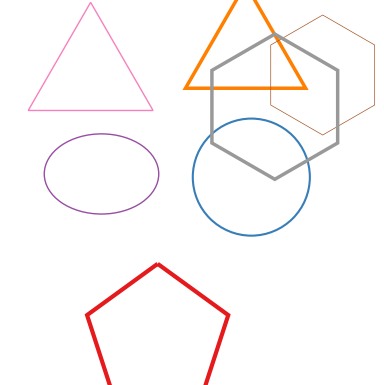[{"shape": "pentagon", "thickness": 3, "radius": 0.96, "center": [0.409, 0.122]}, {"shape": "circle", "thickness": 1.5, "radius": 0.76, "center": [0.653, 0.54]}, {"shape": "oval", "thickness": 1, "radius": 0.74, "center": [0.264, 0.548]}, {"shape": "triangle", "thickness": 2.5, "radius": 0.9, "center": [0.638, 0.861]}, {"shape": "hexagon", "thickness": 0.5, "radius": 0.78, "center": [0.838, 0.805]}, {"shape": "triangle", "thickness": 1, "radius": 0.94, "center": [0.235, 0.807]}, {"shape": "hexagon", "thickness": 2.5, "radius": 0.94, "center": [0.714, 0.723]}]